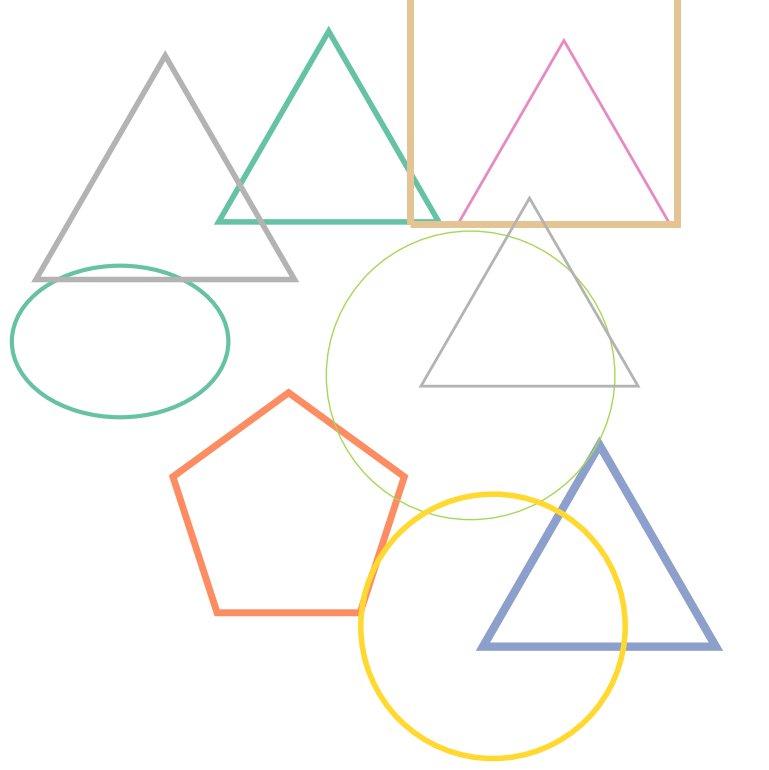[{"shape": "triangle", "thickness": 2, "radius": 0.83, "center": [0.427, 0.794]}, {"shape": "oval", "thickness": 1.5, "radius": 0.7, "center": [0.156, 0.557]}, {"shape": "pentagon", "thickness": 2.5, "radius": 0.79, "center": [0.375, 0.332]}, {"shape": "triangle", "thickness": 3, "radius": 0.87, "center": [0.778, 0.248]}, {"shape": "triangle", "thickness": 1, "radius": 0.8, "center": [0.732, 0.788]}, {"shape": "circle", "thickness": 0.5, "radius": 0.94, "center": [0.611, 0.513]}, {"shape": "circle", "thickness": 2, "radius": 0.86, "center": [0.64, 0.187]}, {"shape": "square", "thickness": 2.5, "radius": 0.87, "center": [0.706, 0.882]}, {"shape": "triangle", "thickness": 1, "radius": 0.81, "center": [0.688, 0.58]}, {"shape": "triangle", "thickness": 2, "radius": 0.97, "center": [0.215, 0.734]}]